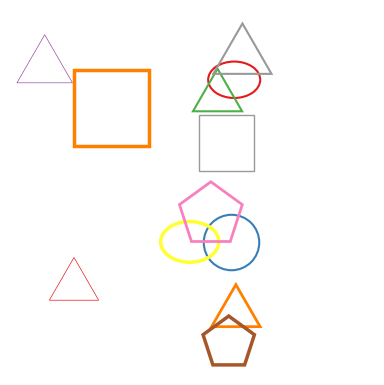[{"shape": "oval", "thickness": 1.5, "radius": 0.34, "center": [0.608, 0.793]}, {"shape": "triangle", "thickness": 0.5, "radius": 0.37, "center": [0.192, 0.257]}, {"shape": "circle", "thickness": 1.5, "radius": 0.36, "center": [0.601, 0.37]}, {"shape": "triangle", "thickness": 1.5, "radius": 0.37, "center": [0.565, 0.748]}, {"shape": "triangle", "thickness": 0.5, "radius": 0.42, "center": [0.116, 0.827]}, {"shape": "square", "thickness": 2.5, "radius": 0.49, "center": [0.29, 0.72]}, {"shape": "triangle", "thickness": 2, "radius": 0.36, "center": [0.613, 0.188]}, {"shape": "oval", "thickness": 2.5, "radius": 0.38, "center": [0.493, 0.372]}, {"shape": "pentagon", "thickness": 2.5, "radius": 0.35, "center": [0.594, 0.109]}, {"shape": "pentagon", "thickness": 2, "radius": 0.43, "center": [0.548, 0.442]}, {"shape": "triangle", "thickness": 1.5, "radius": 0.44, "center": [0.63, 0.852]}, {"shape": "square", "thickness": 1, "radius": 0.36, "center": [0.588, 0.628]}]